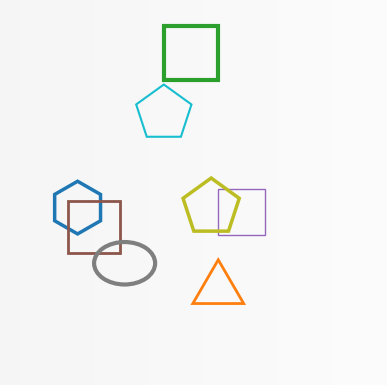[{"shape": "hexagon", "thickness": 2.5, "radius": 0.34, "center": [0.2, 0.461]}, {"shape": "triangle", "thickness": 2, "radius": 0.38, "center": [0.563, 0.249]}, {"shape": "square", "thickness": 3, "radius": 0.35, "center": [0.493, 0.862]}, {"shape": "square", "thickness": 1, "radius": 0.3, "center": [0.623, 0.449]}, {"shape": "square", "thickness": 2, "radius": 0.33, "center": [0.243, 0.41]}, {"shape": "oval", "thickness": 3, "radius": 0.39, "center": [0.322, 0.316]}, {"shape": "pentagon", "thickness": 2.5, "radius": 0.38, "center": [0.545, 0.461]}, {"shape": "pentagon", "thickness": 1.5, "radius": 0.38, "center": [0.423, 0.705]}]